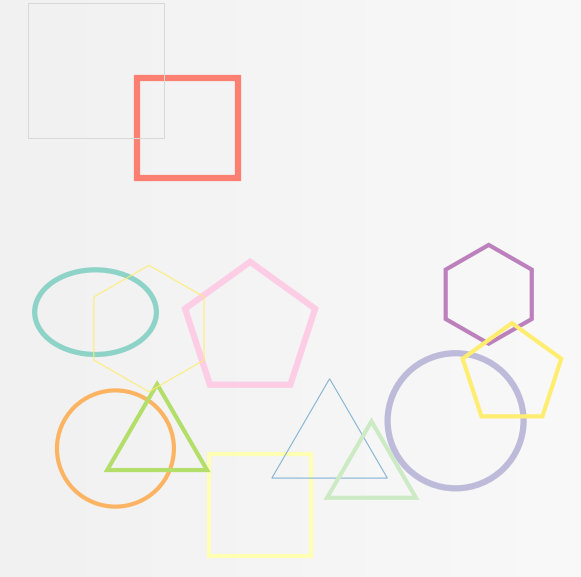[{"shape": "oval", "thickness": 2.5, "radius": 0.52, "center": [0.164, 0.459]}, {"shape": "square", "thickness": 2, "radius": 0.44, "center": [0.448, 0.125]}, {"shape": "circle", "thickness": 3, "radius": 0.58, "center": [0.784, 0.271]}, {"shape": "square", "thickness": 3, "radius": 0.43, "center": [0.323, 0.778]}, {"shape": "triangle", "thickness": 0.5, "radius": 0.57, "center": [0.567, 0.229]}, {"shape": "circle", "thickness": 2, "radius": 0.5, "center": [0.199, 0.222]}, {"shape": "triangle", "thickness": 2, "radius": 0.5, "center": [0.27, 0.235]}, {"shape": "pentagon", "thickness": 3, "radius": 0.59, "center": [0.43, 0.428]}, {"shape": "square", "thickness": 0.5, "radius": 0.59, "center": [0.165, 0.877]}, {"shape": "hexagon", "thickness": 2, "radius": 0.43, "center": [0.841, 0.49]}, {"shape": "triangle", "thickness": 2, "radius": 0.44, "center": [0.639, 0.181]}, {"shape": "hexagon", "thickness": 0.5, "radius": 0.55, "center": [0.256, 0.43]}, {"shape": "pentagon", "thickness": 2, "radius": 0.45, "center": [0.881, 0.35]}]